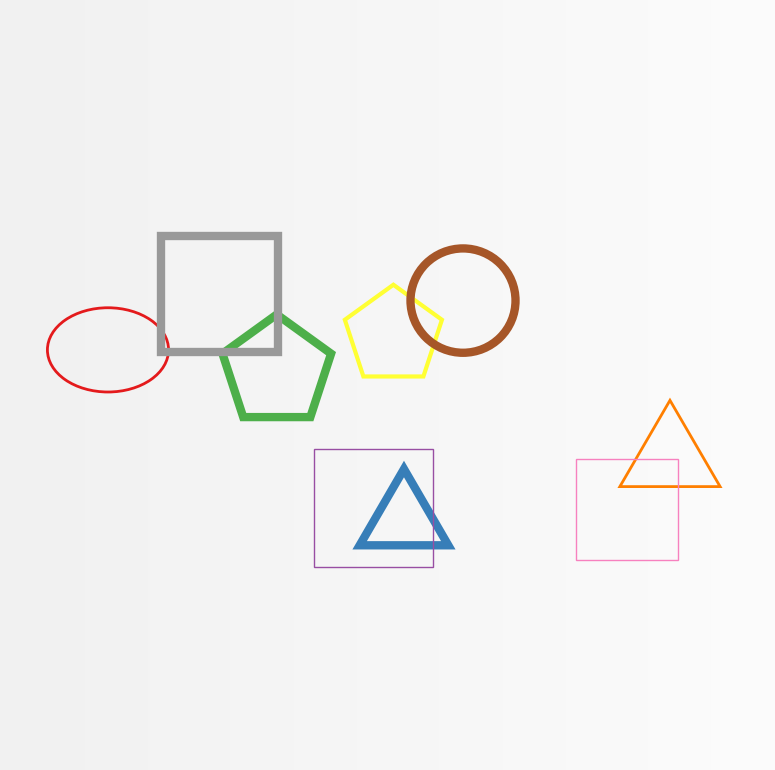[{"shape": "oval", "thickness": 1, "radius": 0.39, "center": [0.139, 0.546]}, {"shape": "triangle", "thickness": 3, "radius": 0.33, "center": [0.521, 0.325]}, {"shape": "pentagon", "thickness": 3, "radius": 0.37, "center": [0.357, 0.518]}, {"shape": "square", "thickness": 0.5, "radius": 0.38, "center": [0.482, 0.341]}, {"shape": "triangle", "thickness": 1, "radius": 0.37, "center": [0.864, 0.405]}, {"shape": "pentagon", "thickness": 1.5, "radius": 0.33, "center": [0.508, 0.564]}, {"shape": "circle", "thickness": 3, "radius": 0.34, "center": [0.597, 0.61]}, {"shape": "square", "thickness": 0.5, "radius": 0.33, "center": [0.809, 0.339]}, {"shape": "square", "thickness": 3, "radius": 0.38, "center": [0.283, 0.618]}]